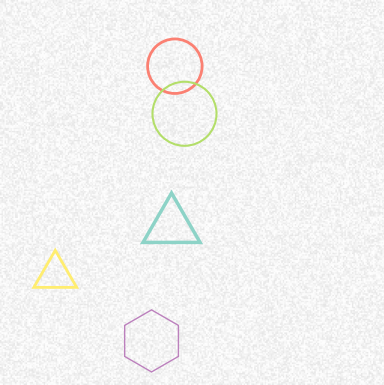[{"shape": "triangle", "thickness": 2.5, "radius": 0.43, "center": [0.446, 0.413]}, {"shape": "circle", "thickness": 2, "radius": 0.35, "center": [0.454, 0.828]}, {"shape": "circle", "thickness": 1.5, "radius": 0.42, "center": [0.479, 0.704]}, {"shape": "hexagon", "thickness": 1, "radius": 0.4, "center": [0.394, 0.115]}, {"shape": "triangle", "thickness": 2, "radius": 0.32, "center": [0.144, 0.286]}]